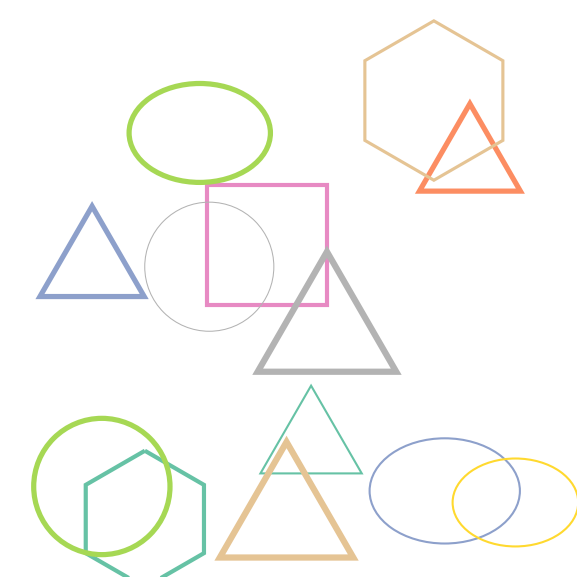[{"shape": "triangle", "thickness": 1, "radius": 0.51, "center": [0.539, 0.23]}, {"shape": "hexagon", "thickness": 2, "radius": 0.59, "center": [0.251, 0.1]}, {"shape": "triangle", "thickness": 2.5, "radius": 0.5, "center": [0.814, 0.719]}, {"shape": "oval", "thickness": 1, "radius": 0.65, "center": [0.77, 0.149]}, {"shape": "triangle", "thickness": 2.5, "radius": 0.52, "center": [0.159, 0.538]}, {"shape": "square", "thickness": 2, "radius": 0.52, "center": [0.463, 0.575]}, {"shape": "circle", "thickness": 2.5, "radius": 0.59, "center": [0.176, 0.157]}, {"shape": "oval", "thickness": 2.5, "radius": 0.61, "center": [0.346, 0.769]}, {"shape": "oval", "thickness": 1, "radius": 0.54, "center": [0.893, 0.129]}, {"shape": "triangle", "thickness": 3, "radius": 0.67, "center": [0.496, 0.1]}, {"shape": "hexagon", "thickness": 1.5, "radius": 0.69, "center": [0.751, 0.825]}, {"shape": "triangle", "thickness": 3, "radius": 0.69, "center": [0.566, 0.425]}, {"shape": "circle", "thickness": 0.5, "radius": 0.56, "center": [0.362, 0.537]}]